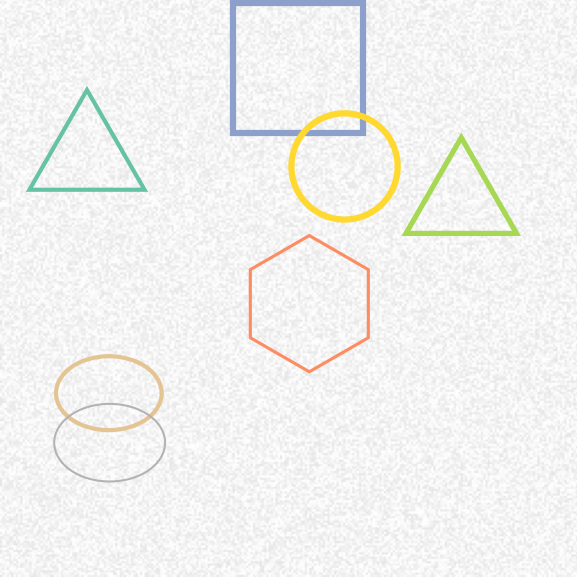[{"shape": "triangle", "thickness": 2, "radius": 0.58, "center": [0.151, 0.728]}, {"shape": "hexagon", "thickness": 1.5, "radius": 0.59, "center": [0.536, 0.473]}, {"shape": "square", "thickness": 3, "radius": 0.56, "center": [0.516, 0.881]}, {"shape": "triangle", "thickness": 2.5, "radius": 0.55, "center": [0.799, 0.65]}, {"shape": "circle", "thickness": 3, "radius": 0.46, "center": [0.597, 0.711]}, {"shape": "oval", "thickness": 2, "radius": 0.46, "center": [0.188, 0.318]}, {"shape": "oval", "thickness": 1, "radius": 0.48, "center": [0.19, 0.233]}]